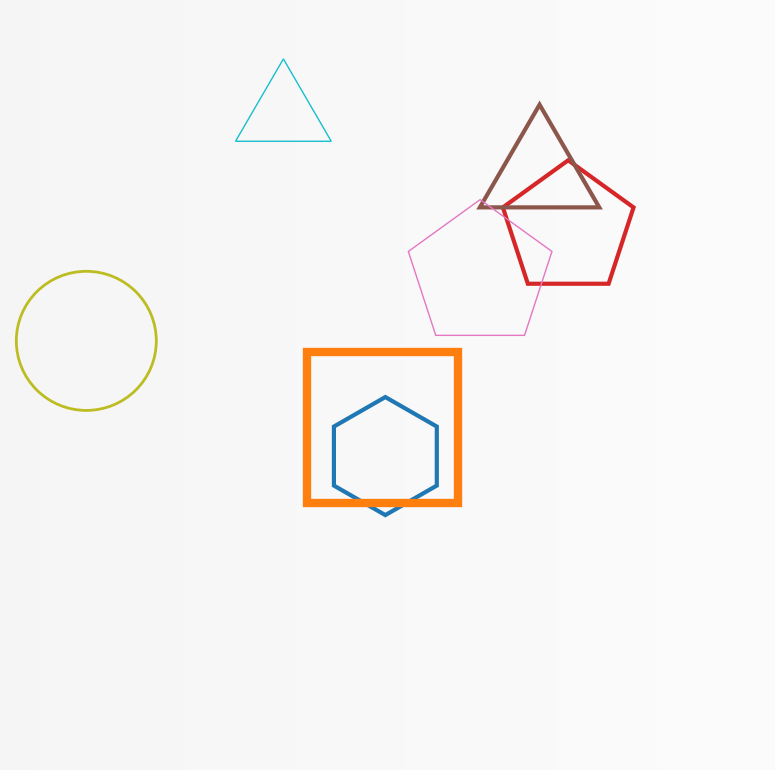[{"shape": "hexagon", "thickness": 1.5, "radius": 0.38, "center": [0.497, 0.408]}, {"shape": "square", "thickness": 3, "radius": 0.49, "center": [0.494, 0.445]}, {"shape": "pentagon", "thickness": 1.5, "radius": 0.44, "center": [0.733, 0.703]}, {"shape": "triangle", "thickness": 1.5, "radius": 0.44, "center": [0.696, 0.775]}, {"shape": "pentagon", "thickness": 0.5, "radius": 0.49, "center": [0.62, 0.643]}, {"shape": "circle", "thickness": 1, "radius": 0.45, "center": [0.111, 0.557]}, {"shape": "triangle", "thickness": 0.5, "radius": 0.36, "center": [0.366, 0.852]}]